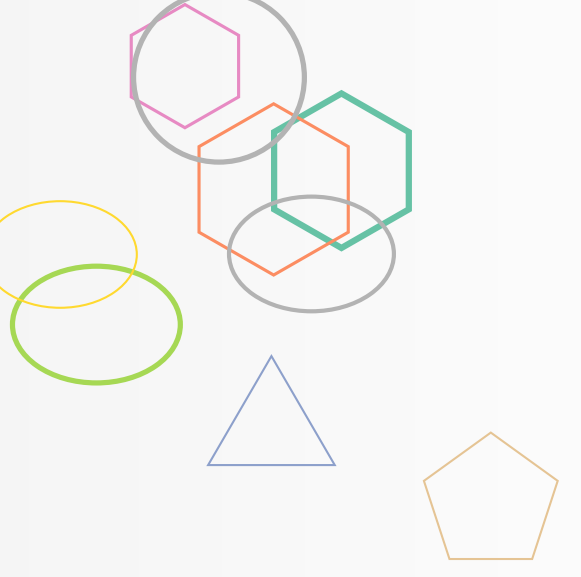[{"shape": "hexagon", "thickness": 3, "radius": 0.67, "center": [0.587, 0.704]}, {"shape": "hexagon", "thickness": 1.5, "radius": 0.74, "center": [0.471, 0.671]}, {"shape": "triangle", "thickness": 1, "radius": 0.63, "center": [0.467, 0.257]}, {"shape": "hexagon", "thickness": 1.5, "radius": 0.53, "center": [0.318, 0.885]}, {"shape": "oval", "thickness": 2.5, "radius": 0.72, "center": [0.166, 0.437]}, {"shape": "oval", "thickness": 1, "radius": 0.66, "center": [0.104, 0.558]}, {"shape": "pentagon", "thickness": 1, "radius": 0.61, "center": [0.844, 0.129]}, {"shape": "circle", "thickness": 2.5, "radius": 0.73, "center": [0.377, 0.865]}, {"shape": "oval", "thickness": 2, "radius": 0.71, "center": [0.536, 0.559]}]